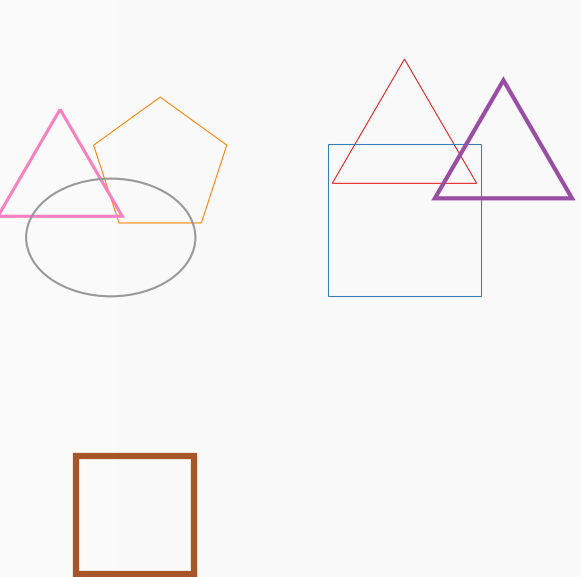[{"shape": "triangle", "thickness": 0.5, "radius": 0.72, "center": [0.696, 0.753]}, {"shape": "square", "thickness": 0.5, "radius": 0.66, "center": [0.696, 0.618]}, {"shape": "triangle", "thickness": 2, "radius": 0.68, "center": [0.866, 0.724]}, {"shape": "pentagon", "thickness": 0.5, "radius": 0.6, "center": [0.276, 0.711]}, {"shape": "square", "thickness": 3, "radius": 0.51, "center": [0.233, 0.107]}, {"shape": "triangle", "thickness": 1.5, "radius": 0.62, "center": [0.103, 0.686]}, {"shape": "oval", "thickness": 1, "radius": 0.73, "center": [0.191, 0.588]}]